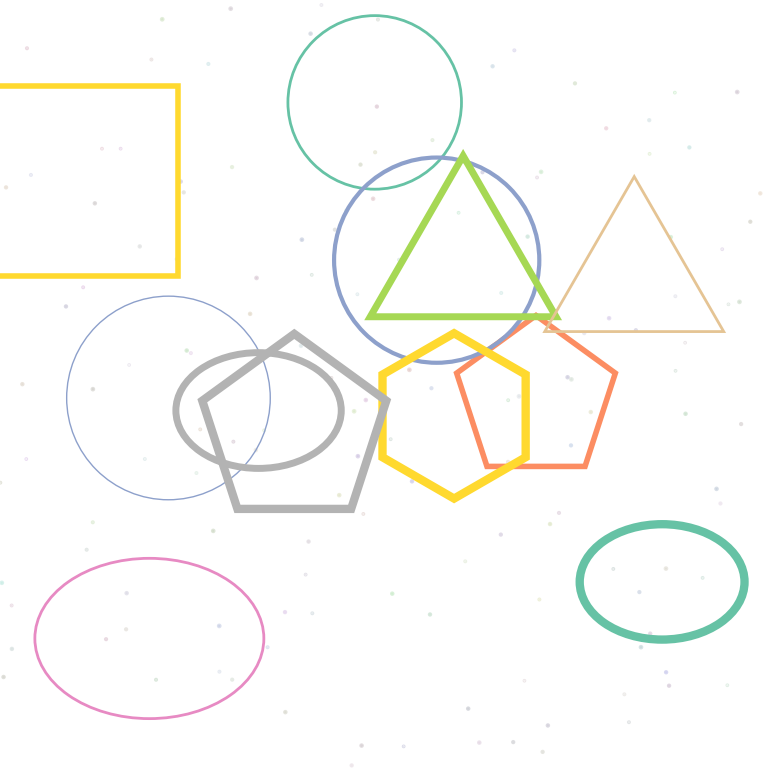[{"shape": "circle", "thickness": 1, "radius": 0.56, "center": [0.487, 0.867]}, {"shape": "oval", "thickness": 3, "radius": 0.54, "center": [0.86, 0.244]}, {"shape": "pentagon", "thickness": 2, "radius": 0.54, "center": [0.696, 0.482]}, {"shape": "circle", "thickness": 0.5, "radius": 0.66, "center": [0.219, 0.483]}, {"shape": "circle", "thickness": 1.5, "radius": 0.67, "center": [0.567, 0.662]}, {"shape": "oval", "thickness": 1, "radius": 0.74, "center": [0.194, 0.171]}, {"shape": "triangle", "thickness": 2.5, "radius": 0.7, "center": [0.601, 0.658]}, {"shape": "hexagon", "thickness": 3, "radius": 0.54, "center": [0.59, 0.46]}, {"shape": "square", "thickness": 2, "radius": 0.62, "center": [0.108, 0.765]}, {"shape": "triangle", "thickness": 1, "radius": 0.67, "center": [0.824, 0.636]}, {"shape": "oval", "thickness": 2.5, "radius": 0.54, "center": [0.336, 0.467]}, {"shape": "pentagon", "thickness": 3, "radius": 0.63, "center": [0.382, 0.441]}]